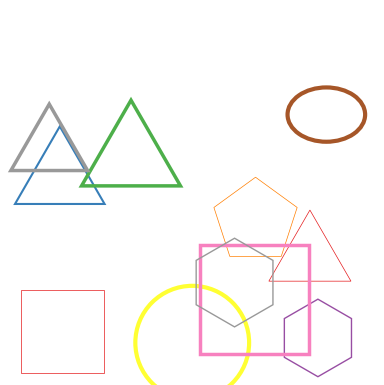[{"shape": "square", "thickness": 0.5, "radius": 0.54, "center": [0.163, 0.139]}, {"shape": "triangle", "thickness": 0.5, "radius": 0.62, "center": [0.805, 0.331]}, {"shape": "triangle", "thickness": 1.5, "radius": 0.67, "center": [0.155, 0.537]}, {"shape": "triangle", "thickness": 2.5, "radius": 0.74, "center": [0.34, 0.591]}, {"shape": "hexagon", "thickness": 1, "radius": 0.5, "center": [0.826, 0.122]}, {"shape": "pentagon", "thickness": 0.5, "radius": 0.57, "center": [0.664, 0.426]}, {"shape": "circle", "thickness": 3, "radius": 0.74, "center": [0.499, 0.11]}, {"shape": "oval", "thickness": 3, "radius": 0.5, "center": [0.848, 0.702]}, {"shape": "square", "thickness": 2.5, "radius": 0.7, "center": [0.661, 0.222]}, {"shape": "triangle", "thickness": 2.5, "radius": 0.58, "center": [0.128, 0.615]}, {"shape": "hexagon", "thickness": 1, "radius": 0.58, "center": [0.609, 0.266]}]